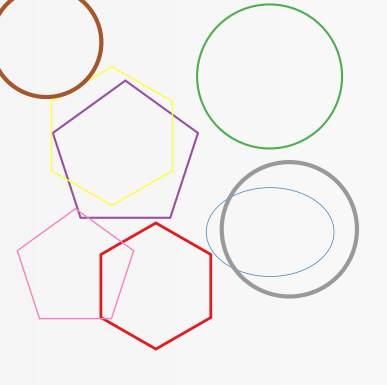[{"shape": "hexagon", "thickness": 2, "radius": 0.82, "center": [0.402, 0.257]}, {"shape": "oval", "thickness": 0.5, "radius": 0.82, "center": [0.697, 0.397]}, {"shape": "circle", "thickness": 1.5, "radius": 0.94, "center": [0.696, 0.801]}, {"shape": "pentagon", "thickness": 1.5, "radius": 0.98, "center": [0.324, 0.594]}, {"shape": "hexagon", "thickness": 1, "radius": 0.9, "center": [0.289, 0.646]}, {"shape": "circle", "thickness": 3, "radius": 0.71, "center": [0.119, 0.89]}, {"shape": "pentagon", "thickness": 1, "radius": 0.79, "center": [0.195, 0.3]}, {"shape": "circle", "thickness": 3, "radius": 0.87, "center": [0.747, 0.404]}]